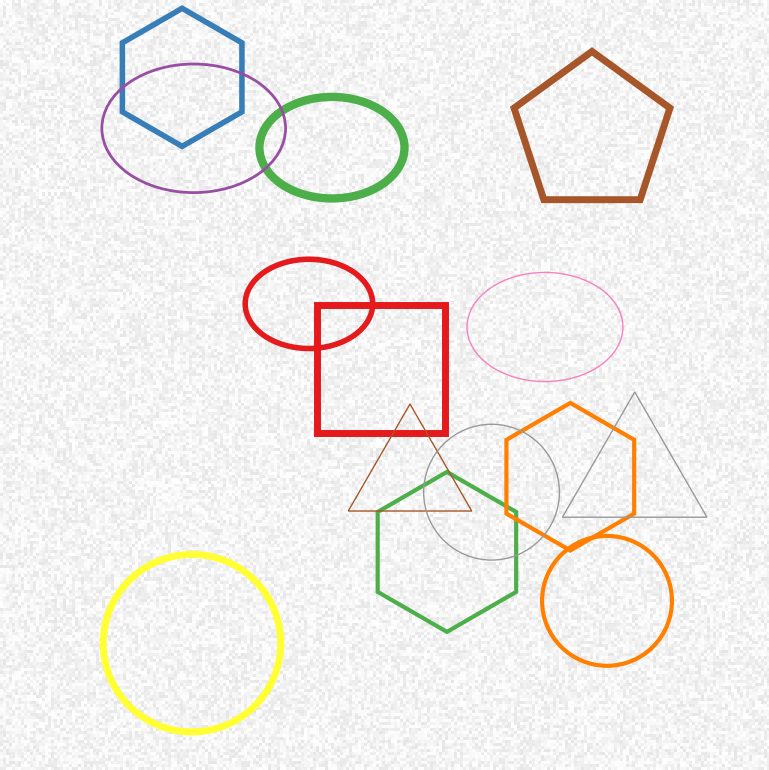[{"shape": "square", "thickness": 2.5, "radius": 0.41, "center": [0.495, 0.521]}, {"shape": "oval", "thickness": 2, "radius": 0.41, "center": [0.401, 0.605]}, {"shape": "hexagon", "thickness": 2, "radius": 0.45, "center": [0.237, 0.9]}, {"shape": "hexagon", "thickness": 1.5, "radius": 0.52, "center": [0.58, 0.283]}, {"shape": "oval", "thickness": 3, "radius": 0.47, "center": [0.431, 0.808]}, {"shape": "oval", "thickness": 1, "radius": 0.6, "center": [0.252, 0.833]}, {"shape": "circle", "thickness": 1.5, "radius": 0.42, "center": [0.788, 0.22]}, {"shape": "hexagon", "thickness": 1.5, "radius": 0.48, "center": [0.741, 0.381]}, {"shape": "circle", "thickness": 2.5, "radius": 0.58, "center": [0.249, 0.165]}, {"shape": "pentagon", "thickness": 2.5, "radius": 0.53, "center": [0.769, 0.827]}, {"shape": "triangle", "thickness": 0.5, "radius": 0.46, "center": [0.532, 0.383]}, {"shape": "oval", "thickness": 0.5, "radius": 0.51, "center": [0.708, 0.575]}, {"shape": "triangle", "thickness": 0.5, "radius": 0.54, "center": [0.824, 0.383]}, {"shape": "circle", "thickness": 0.5, "radius": 0.44, "center": [0.638, 0.361]}]